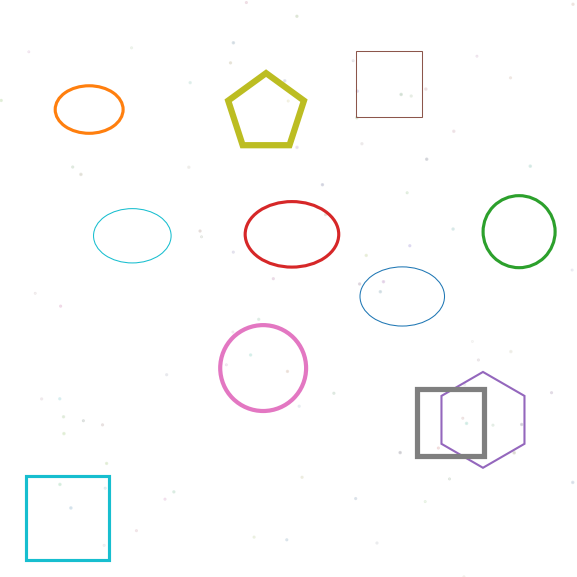[{"shape": "oval", "thickness": 0.5, "radius": 0.37, "center": [0.697, 0.486]}, {"shape": "oval", "thickness": 1.5, "radius": 0.29, "center": [0.154, 0.809]}, {"shape": "circle", "thickness": 1.5, "radius": 0.31, "center": [0.899, 0.598]}, {"shape": "oval", "thickness": 1.5, "radius": 0.41, "center": [0.506, 0.593]}, {"shape": "hexagon", "thickness": 1, "radius": 0.41, "center": [0.836, 0.272]}, {"shape": "square", "thickness": 0.5, "radius": 0.29, "center": [0.674, 0.854]}, {"shape": "circle", "thickness": 2, "radius": 0.37, "center": [0.456, 0.362]}, {"shape": "square", "thickness": 2.5, "radius": 0.29, "center": [0.78, 0.268]}, {"shape": "pentagon", "thickness": 3, "radius": 0.34, "center": [0.461, 0.804]}, {"shape": "square", "thickness": 1.5, "radius": 0.36, "center": [0.117, 0.102]}, {"shape": "oval", "thickness": 0.5, "radius": 0.34, "center": [0.229, 0.591]}]